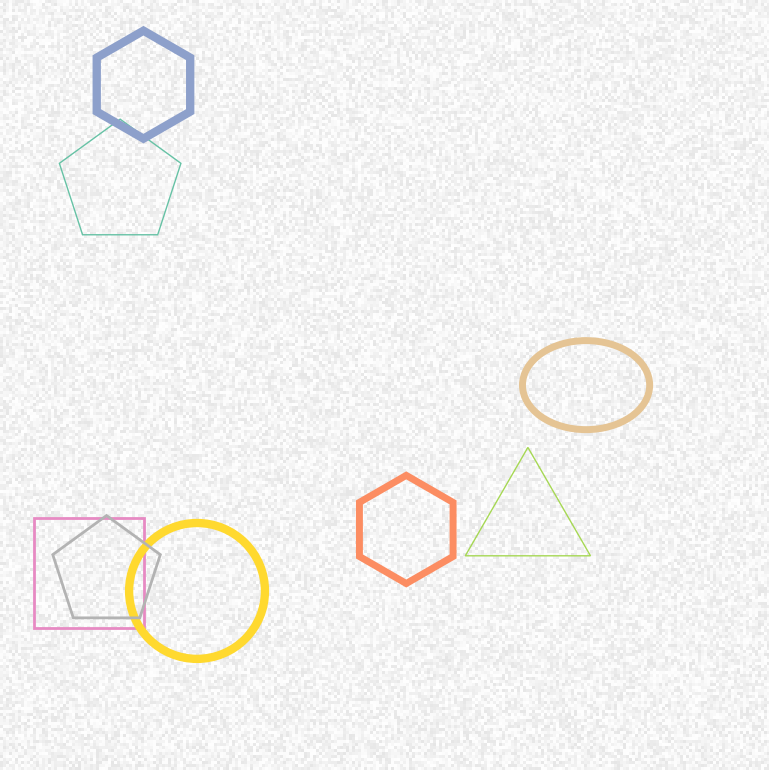[{"shape": "pentagon", "thickness": 0.5, "radius": 0.41, "center": [0.156, 0.762]}, {"shape": "hexagon", "thickness": 2.5, "radius": 0.35, "center": [0.528, 0.312]}, {"shape": "hexagon", "thickness": 3, "radius": 0.35, "center": [0.186, 0.89]}, {"shape": "square", "thickness": 1, "radius": 0.36, "center": [0.116, 0.256]}, {"shape": "triangle", "thickness": 0.5, "radius": 0.47, "center": [0.686, 0.325]}, {"shape": "circle", "thickness": 3, "radius": 0.44, "center": [0.256, 0.233]}, {"shape": "oval", "thickness": 2.5, "radius": 0.41, "center": [0.761, 0.5]}, {"shape": "pentagon", "thickness": 1, "radius": 0.37, "center": [0.138, 0.257]}]